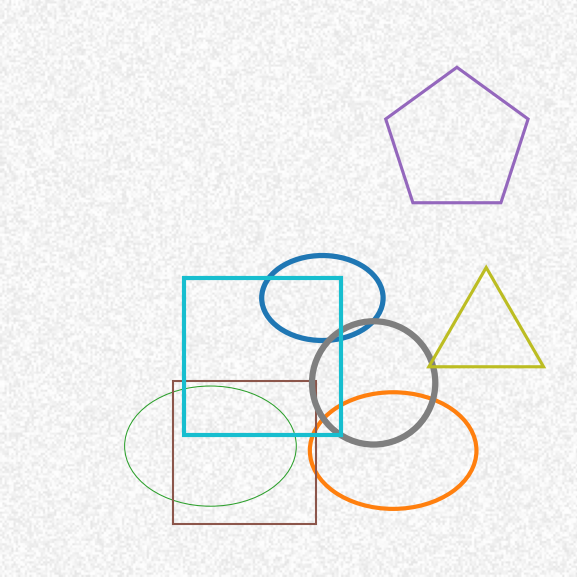[{"shape": "oval", "thickness": 2.5, "radius": 0.53, "center": [0.558, 0.483]}, {"shape": "oval", "thickness": 2, "radius": 0.72, "center": [0.681, 0.219]}, {"shape": "oval", "thickness": 0.5, "radius": 0.74, "center": [0.364, 0.227]}, {"shape": "pentagon", "thickness": 1.5, "radius": 0.65, "center": [0.791, 0.753]}, {"shape": "square", "thickness": 1, "radius": 0.62, "center": [0.424, 0.216]}, {"shape": "circle", "thickness": 3, "radius": 0.53, "center": [0.647, 0.336]}, {"shape": "triangle", "thickness": 1.5, "radius": 0.57, "center": [0.842, 0.421]}, {"shape": "square", "thickness": 2, "radius": 0.68, "center": [0.454, 0.381]}]